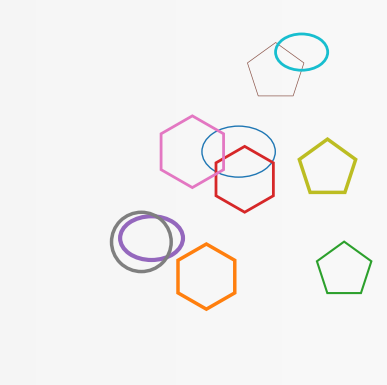[{"shape": "oval", "thickness": 1, "radius": 0.47, "center": [0.616, 0.606]}, {"shape": "hexagon", "thickness": 2.5, "radius": 0.42, "center": [0.533, 0.282]}, {"shape": "pentagon", "thickness": 1.5, "radius": 0.37, "center": [0.888, 0.299]}, {"shape": "hexagon", "thickness": 2, "radius": 0.43, "center": [0.631, 0.534]}, {"shape": "oval", "thickness": 3, "radius": 0.41, "center": [0.391, 0.381]}, {"shape": "pentagon", "thickness": 0.5, "radius": 0.38, "center": [0.711, 0.813]}, {"shape": "hexagon", "thickness": 2, "radius": 0.47, "center": [0.496, 0.606]}, {"shape": "circle", "thickness": 2.5, "radius": 0.38, "center": [0.365, 0.372]}, {"shape": "pentagon", "thickness": 2.5, "radius": 0.38, "center": [0.845, 0.562]}, {"shape": "oval", "thickness": 2, "radius": 0.34, "center": [0.778, 0.865]}]